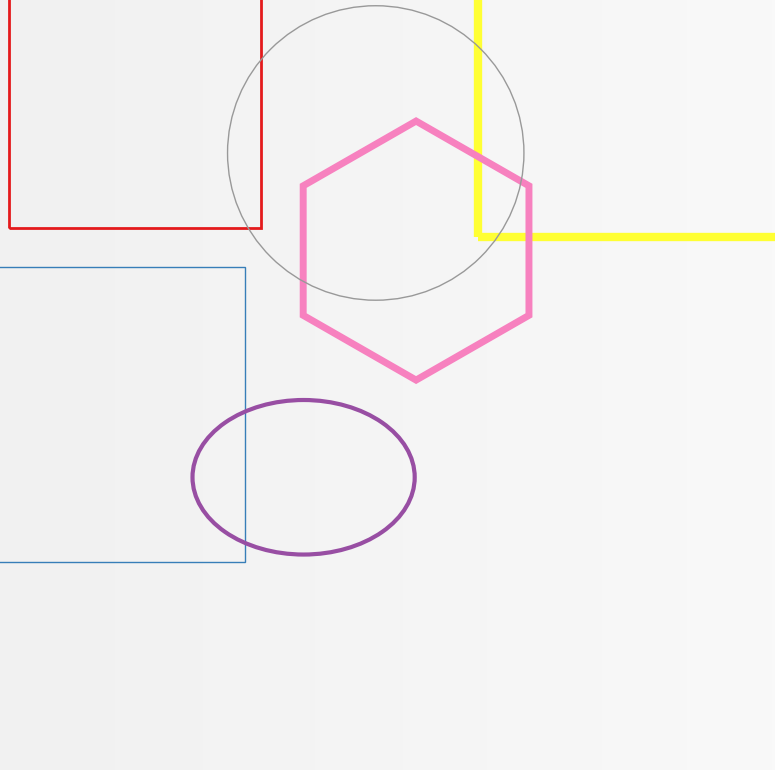[{"shape": "square", "thickness": 1, "radius": 0.81, "center": [0.174, 0.866]}, {"shape": "square", "thickness": 0.5, "radius": 0.95, "center": [0.126, 0.462]}, {"shape": "oval", "thickness": 1.5, "radius": 0.72, "center": [0.392, 0.38]}, {"shape": "square", "thickness": 3, "radius": 0.98, "center": [0.813, 0.888]}, {"shape": "hexagon", "thickness": 2.5, "radius": 0.84, "center": [0.537, 0.675]}, {"shape": "circle", "thickness": 0.5, "radius": 0.96, "center": [0.485, 0.801]}]